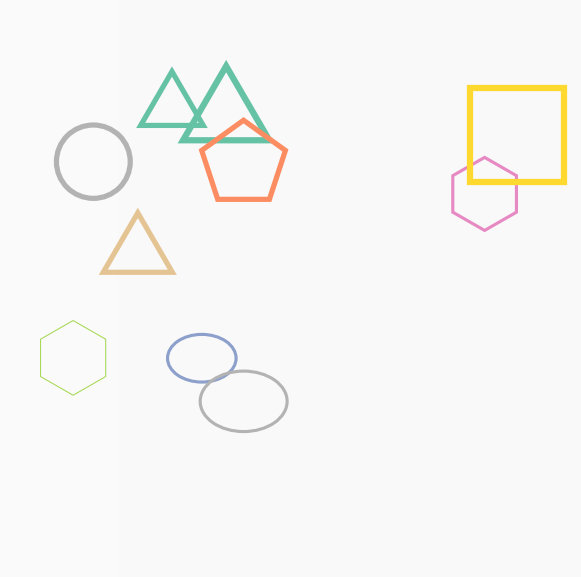[{"shape": "triangle", "thickness": 2.5, "radius": 0.31, "center": [0.296, 0.813]}, {"shape": "triangle", "thickness": 3, "radius": 0.43, "center": [0.389, 0.799]}, {"shape": "pentagon", "thickness": 2.5, "radius": 0.38, "center": [0.419, 0.715]}, {"shape": "oval", "thickness": 1.5, "radius": 0.29, "center": [0.347, 0.379]}, {"shape": "hexagon", "thickness": 1.5, "radius": 0.32, "center": [0.834, 0.663]}, {"shape": "hexagon", "thickness": 0.5, "radius": 0.32, "center": [0.126, 0.379]}, {"shape": "square", "thickness": 3, "radius": 0.4, "center": [0.889, 0.765]}, {"shape": "triangle", "thickness": 2.5, "radius": 0.34, "center": [0.237, 0.562]}, {"shape": "oval", "thickness": 1.5, "radius": 0.37, "center": [0.419, 0.304]}, {"shape": "circle", "thickness": 2.5, "radius": 0.32, "center": [0.161, 0.719]}]